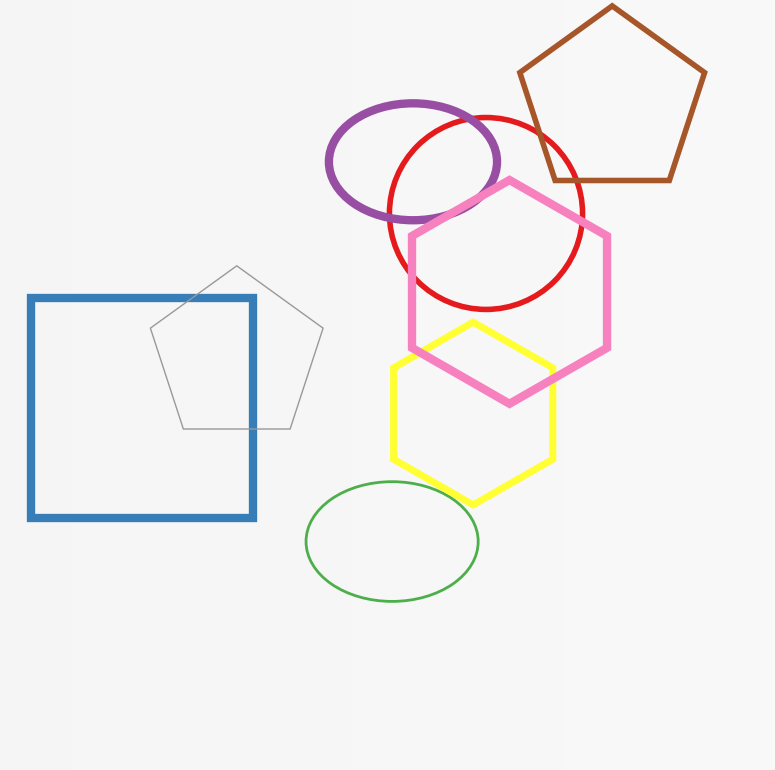[{"shape": "circle", "thickness": 2, "radius": 0.62, "center": [0.627, 0.723]}, {"shape": "square", "thickness": 3, "radius": 0.71, "center": [0.183, 0.47]}, {"shape": "oval", "thickness": 1, "radius": 0.56, "center": [0.506, 0.297]}, {"shape": "oval", "thickness": 3, "radius": 0.54, "center": [0.533, 0.79]}, {"shape": "hexagon", "thickness": 2.5, "radius": 0.59, "center": [0.611, 0.463]}, {"shape": "pentagon", "thickness": 2, "radius": 0.63, "center": [0.79, 0.867]}, {"shape": "hexagon", "thickness": 3, "radius": 0.73, "center": [0.657, 0.621]}, {"shape": "pentagon", "thickness": 0.5, "radius": 0.59, "center": [0.305, 0.538]}]